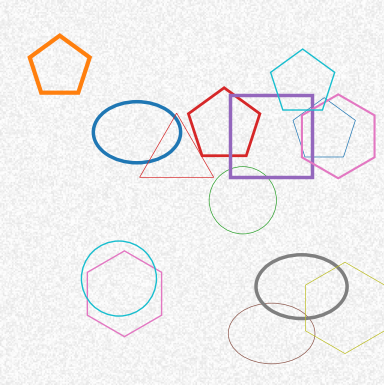[{"shape": "oval", "thickness": 2.5, "radius": 0.57, "center": [0.356, 0.656]}, {"shape": "pentagon", "thickness": 0.5, "radius": 0.43, "center": [0.842, 0.661]}, {"shape": "pentagon", "thickness": 3, "radius": 0.41, "center": [0.155, 0.826]}, {"shape": "circle", "thickness": 0.5, "radius": 0.44, "center": [0.631, 0.48]}, {"shape": "pentagon", "thickness": 2, "radius": 0.49, "center": [0.582, 0.674]}, {"shape": "triangle", "thickness": 0.5, "radius": 0.56, "center": [0.459, 0.595]}, {"shape": "square", "thickness": 2.5, "radius": 0.53, "center": [0.704, 0.646]}, {"shape": "oval", "thickness": 0.5, "radius": 0.56, "center": [0.706, 0.134]}, {"shape": "hexagon", "thickness": 1, "radius": 0.56, "center": [0.323, 0.237]}, {"shape": "hexagon", "thickness": 1.5, "radius": 0.54, "center": [0.879, 0.646]}, {"shape": "oval", "thickness": 2.5, "radius": 0.59, "center": [0.783, 0.255]}, {"shape": "hexagon", "thickness": 0.5, "radius": 0.59, "center": [0.896, 0.2]}, {"shape": "circle", "thickness": 1, "radius": 0.49, "center": [0.309, 0.277]}, {"shape": "pentagon", "thickness": 1, "radius": 0.44, "center": [0.786, 0.785]}]